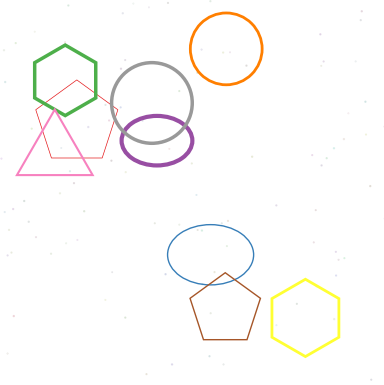[{"shape": "pentagon", "thickness": 0.5, "radius": 0.56, "center": [0.2, 0.68]}, {"shape": "oval", "thickness": 1, "radius": 0.56, "center": [0.547, 0.338]}, {"shape": "hexagon", "thickness": 2.5, "radius": 0.46, "center": [0.169, 0.791]}, {"shape": "oval", "thickness": 3, "radius": 0.46, "center": [0.408, 0.635]}, {"shape": "circle", "thickness": 2, "radius": 0.47, "center": [0.588, 0.873]}, {"shape": "hexagon", "thickness": 2, "radius": 0.5, "center": [0.793, 0.174]}, {"shape": "pentagon", "thickness": 1, "radius": 0.48, "center": [0.585, 0.195]}, {"shape": "triangle", "thickness": 1.5, "radius": 0.57, "center": [0.142, 0.602]}, {"shape": "circle", "thickness": 2.5, "radius": 0.52, "center": [0.395, 0.733]}]